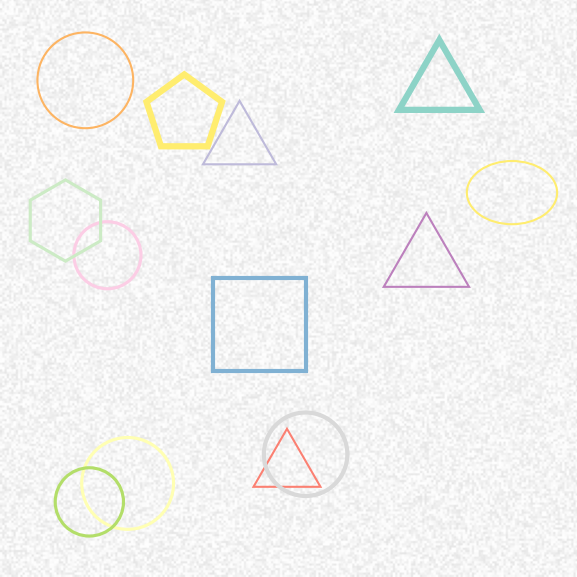[{"shape": "triangle", "thickness": 3, "radius": 0.4, "center": [0.761, 0.849]}, {"shape": "circle", "thickness": 1.5, "radius": 0.4, "center": [0.221, 0.162]}, {"shape": "triangle", "thickness": 1, "radius": 0.37, "center": [0.415, 0.751]}, {"shape": "triangle", "thickness": 1, "radius": 0.33, "center": [0.497, 0.19]}, {"shape": "square", "thickness": 2, "radius": 0.4, "center": [0.45, 0.437]}, {"shape": "circle", "thickness": 1, "radius": 0.41, "center": [0.148, 0.86]}, {"shape": "circle", "thickness": 1.5, "radius": 0.3, "center": [0.155, 0.13]}, {"shape": "circle", "thickness": 1.5, "radius": 0.29, "center": [0.186, 0.557]}, {"shape": "circle", "thickness": 2, "radius": 0.36, "center": [0.529, 0.213]}, {"shape": "triangle", "thickness": 1, "radius": 0.43, "center": [0.738, 0.545]}, {"shape": "hexagon", "thickness": 1.5, "radius": 0.35, "center": [0.113, 0.617]}, {"shape": "pentagon", "thickness": 3, "radius": 0.34, "center": [0.319, 0.801]}, {"shape": "oval", "thickness": 1, "radius": 0.39, "center": [0.887, 0.666]}]